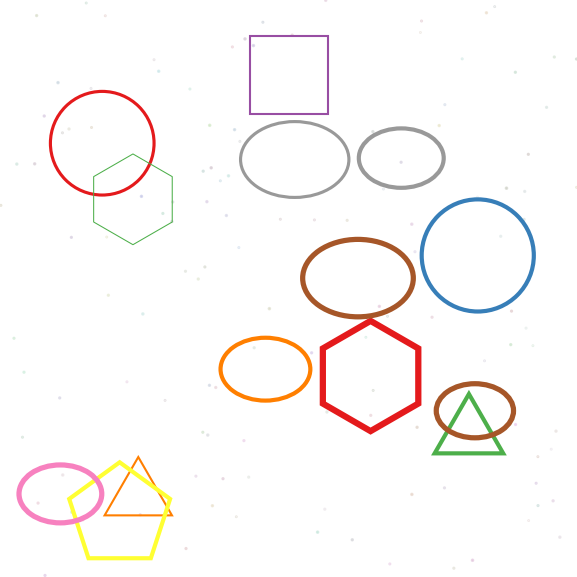[{"shape": "circle", "thickness": 1.5, "radius": 0.45, "center": [0.177, 0.751]}, {"shape": "hexagon", "thickness": 3, "radius": 0.48, "center": [0.642, 0.348]}, {"shape": "circle", "thickness": 2, "radius": 0.49, "center": [0.827, 0.557]}, {"shape": "triangle", "thickness": 2, "radius": 0.34, "center": [0.812, 0.248]}, {"shape": "hexagon", "thickness": 0.5, "radius": 0.39, "center": [0.23, 0.654]}, {"shape": "square", "thickness": 1, "radius": 0.34, "center": [0.501, 0.869]}, {"shape": "triangle", "thickness": 1, "radius": 0.34, "center": [0.239, 0.14]}, {"shape": "oval", "thickness": 2, "radius": 0.39, "center": [0.46, 0.36]}, {"shape": "pentagon", "thickness": 2, "radius": 0.46, "center": [0.207, 0.107]}, {"shape": "oval", "thickness": 2.5, "radius": 0.33, "center": [0.822, 0.288]}, {"shape": "oval", "thickness": 2.5, "radius": 0.48, "center": [0.62, 0.518]}, {"shape": "oval", "thickness": 2.5, "radius": 0.36, "center": [0.105, 0.144]}, {"shape": "oval", "thickness": 2, "radius": 0.37, "center": [0.695, 0.725]}, {"shape": "oval", "thickness": 1.5, "radius": 0.47, "center": [0.51, 0.723]}]